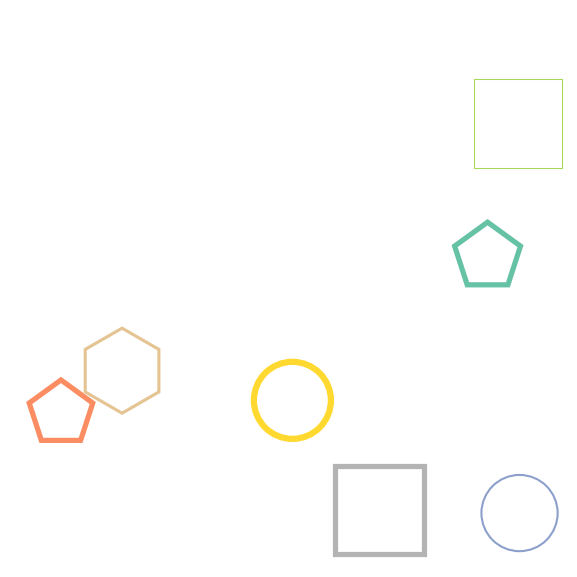[{"shape": "pentagon", "thickness": 2.5, "radius": 0.3, "center": [0.844, 0.554]}, {"shape": "pentagon", "thickness": 2.5, "radius": 0.29, "center": [0.106, 0.283]}, {"shape": "circle", "thickness": 1, "radius": 0.33, "center": [0.9, 0.111]}, {"shape": "square", "thickness": 0.5, "radius": 0.38, "center": [0.897, 0.785]}, {"shape": "circle", "thickness": 3, "radius": 0.33, "center": [0.506, 0.306]}, {"shape": "hexagon", "thickness": 1.5, "radius": 0.37, "center": [0.211, 0.357]}, {"shape": "square", "thickness": 2.5, "radius": 0.38, "center": [0.657, 0.116]}]